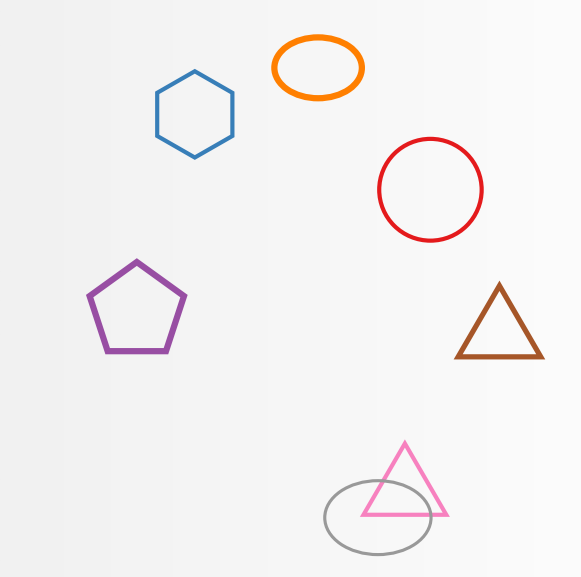[{"shape": "circle", "thickness": 2, "radius": 0.44, "center": [0.741, 0.671]}, {"shape": "hexagon", "thickness": 2, "radius": 0.37, "center": [0.335, 0.801]}, {"shape": "pentagon", "thickness": 3, "radius": 0.43, "center": [0.235, 0.46]}, {"shape": "oval", "thickness": 3, "radius": 0.38, "center": [0.547, 0.882]}, {"shape": "triangle", "thickness": 2.5, "radius": 0.41, "center": [0.859, 0.422]}, {"shape": "triangle", "thickness": 2, "radius": 0.41, "center": [0.697, 0.149]}, {"shape": "oval", "thickness": 1.5, "radius": 0.46, "center": [0.65, 0.103]}]